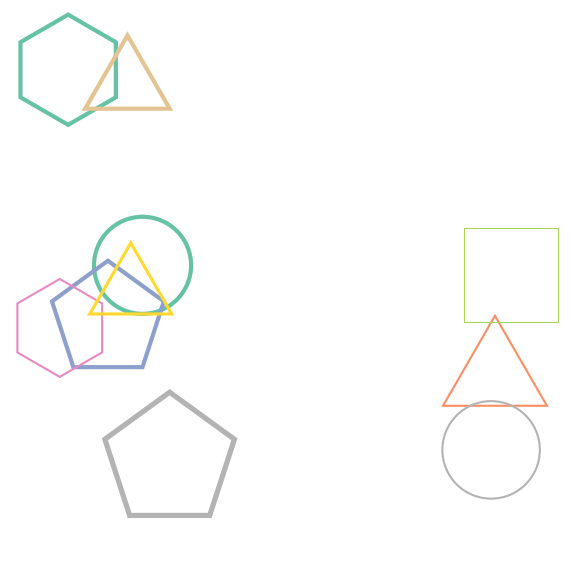[{"shape": "hexagon", "thickness": 2, "radius": 0.48, "center": [0.118, 0.878]}, {"shape": "circle", "thickness": 2, "radius": 0.42, "center": [0.247, 0.54]}, {"shape": "triangle", "thickness": 1, "radius": 0.52, "center": [0.857, 0.348]}, {"shape": "pentagon", "thickness": 2, "radius": 0.51, "center": [0.187, 0.446]}, {"shape": "hexagon", "thickness": 1, "radius": 0.42, "center": [0.103, 0.431]}, {"shape": "square", "thickness": 0.5, "radius": 0.41, "center": [0.885, 0.523]}, {"shape": "triangle", "thickness": 1.5, "radius": 0.41, "center": [0.226, 0.496]}, {"shape": "triangle", "thickness": 2, "radius": 0.42, "center": [0.221, 0.853]}, {"shape": "pentagon", "thickness": 2.5, "radius": 0.59, "center": [0.294, 0.202]}, {"shape": "circle", "thickness": 1, "radius": 0.42, "center": [0.85, 0.22]}]